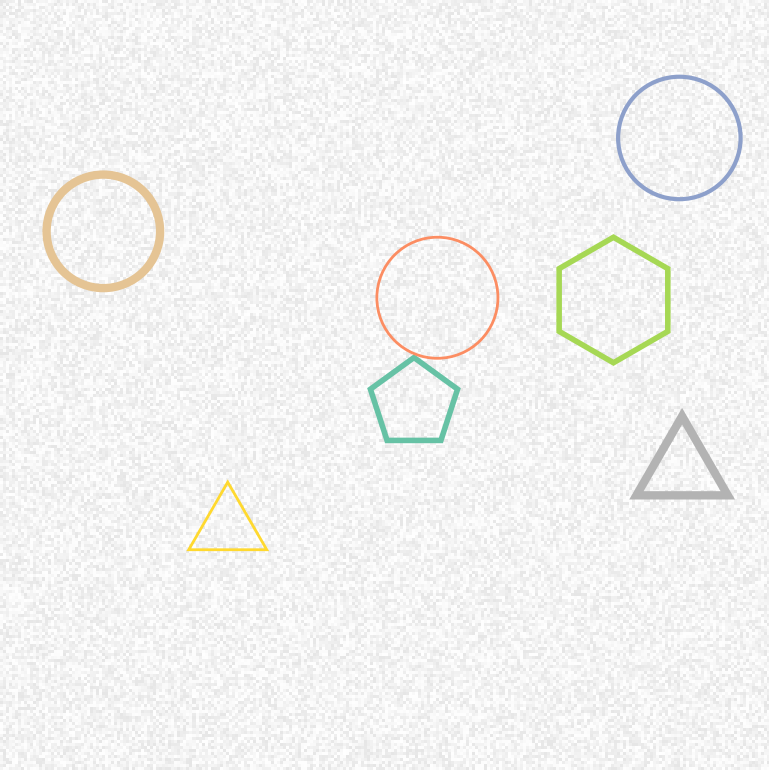[{"shape": "pentagon", "thickness": 2, "radius": 0.3, "center": [0.538, 0.476]}, {"shape": "circle", "thickness": 1, "radius": 0.39, "center": [0.568, 0.613]}, {"shape": "circle", "thickness": 1.5, "radius": 0.4, "center": [0.882, 0.821]}, {"shape": "hexagon", "thickness": 2, "radius": 0.41, "center": [0.797, 0.61]}, {"shape": "triangle", "thickness": 1, "radius": 0.29, "center": [0.296, 0.315]}, {"shape": "circle", "thickness": 3, "radius": 0.37, "center": [0.134, 0.7]}, {"shape": "triangle", "thickness": 3, "radius": 0.34, "center": [0.886, 0.391]}]